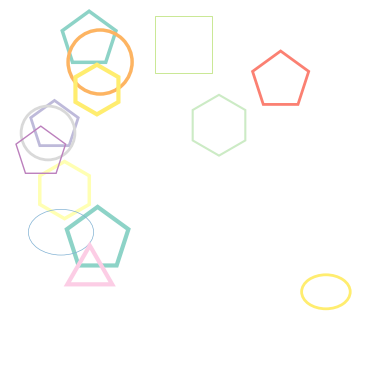[{"shape": "pentagon", "thickness": 3, "radius": 0.42, "center": [0.254, 0.379]}, {"shape": "pentagon", "thickness": 2.5, "radius": 0.37, "center": [0.231, 0.897]}, {"shape": "hexagon", "thickness": 2.5, "radius": 0.37, "center": [0.168, 0.506]}, {"shape": "pentagon", "thickness": 2, "radius": 0.32, "center": [0.141, 0.674]}, {"shape": "pentagon", "thickness": 2, "radius": 0.38, "center": [0.729, 0.791]}, {"shape": "oval", "thickness": 0.5, "radius": 0.42, "center": [0.158, 0.397]}, {"shape": "circle", "thickness": 2.5, "radius": 0.42, "center": [0.26, 0.839]}, {"shape": "square", "thickness": 0.5, "radius": 0.37, "center": [0.476, 0.884]}, {"shape": "triangle", "thickness": 3, "radius": 0.34, "center": [0.233, 0.295]}, {"shape": "circle", "thickness": 2, "radius": 0.35, "center": [0.125, 0.655]}, {"shape": "pentagon", "thickness": 1, "radius": 0.34, "center": [0.106, 0.605]}, {"shape": "hexagon", "thickness": 1.5, "radius": 0.39, "center": [0.569, 0.675]}, {"shape": "oval", "thickness": 2, "radius": 0.32, "center": [0.847, 0.242]}, {"shape": "hexagon", "thickness": 3, "radius": 0.32, "center": [0.252, 0.767]}]